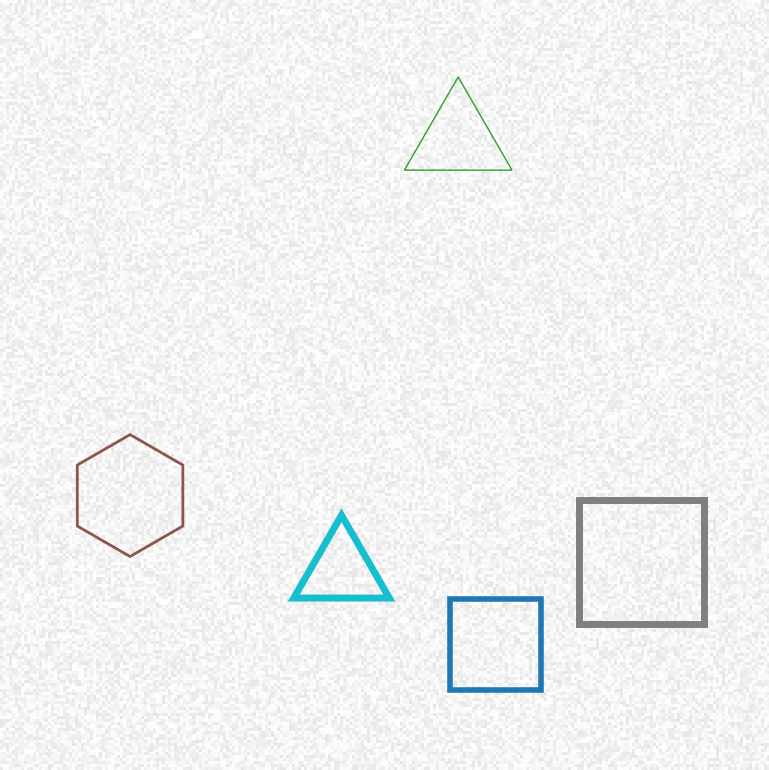[{"shape": "square", "thickness": 2, "radius": 0.3, "center": [0.644, 0.163]}, {"shape": "triangle", "thickness": 0.5, "radius": 0.4, "center": [0.595, 0.819]}, {"shape": "hexagon", "thickness": 1, "radius": 0.4, "center": [0.169, 0.356]}, {"shape": "square", "thickness": 2.5, "radius": 0.4, "center": [0.833, 0.27]}, {"shape": "triangle", "thickness": 2.5, "radius": 0.36, "center": [0.444, 0.259]}]